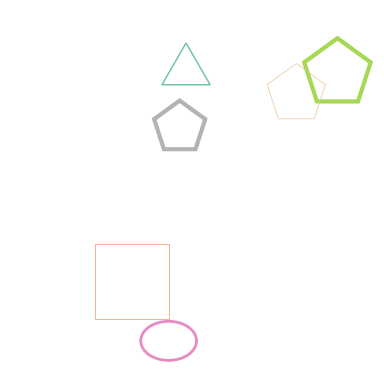[{"shape": "triangle", "thickness": 1, "radius": 0.36, "center": [0.483, 0.816]}, {"shape": "square", "thickness": 0.5, "radius": 0.48, "center": [0.343, 0.269]}, {"shape": "oval", "thickness": 2, "radius": 0.36, "center": [0.438, 0.115]}, {"shape": "pentagon", "thickness": 3, "radius": 0.45, "center": [0.877, 0.81]}, {"shape": "pentagon", "thickness": 0.5, "radius": 0.4, "center": [0.77, 0.756]}, {"shape": "pentagon", "thickness": 3, "radius": 0.35, "center": [0.467, 0.669]}]